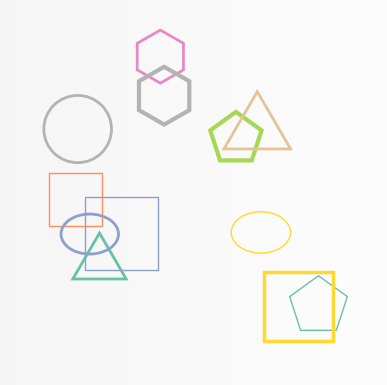[{"shape": "triangle", "thickness": 2, "radius": 0.4, "center": [0.257, 0.315]}, {"shape": "pentagon", "thickness": 1, "radius": 0.39, "center": [0.822, 0.205]}, {"shape": "square", "thickness": 1, "radius": 0.34, "center": [0.195, 0.482]}, {"shape": "square", "thickness": 1, "radius": 0.47, "center": [0.315, 0.393]}, {"shape": "oval", "thickness": 2, "radius": 0.37, "center": [0.232, 0.392]}, {"shape": "hexagon", "thickness": 2, "radius": 0.34, "center": [0.414, 0.853]}, {"shape": "pentagon", "thickness": 3, "radius": 0.35, "center": [0.609, 0.64]}, {"shape": "oval", "thickness": 1, "radius": 0.38, "center": [0.673, 0.396]}, {"shape": "square", "thickness": 2.5, "radius": 0.44, "center": [0.771, 0.204]}, {"shape": "triangle", "thickness": 2, "radius": 0.5, "center": [0.664, 0.663]}, {"shape": "hexagon", "thickness": 3, "radius": 0.38, "center": [0.424, 0.751]}, {"shape": "circle", "thickness": 2, "radius": 0.44, "center": [0.2, 0.665]}]